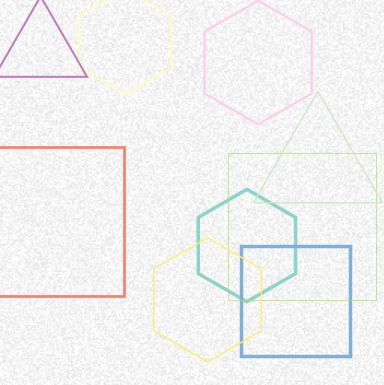[{"shape": "hexagon", "thickness": 2.5, "radius": 0.73, "center": [0.641, 0.362]}, {"shape": "hexagon", "thickness": 1, "radius": 0.69, "center": [0.325, 0.893]}, {"shape": "square", "thickness": 2, "radius": 0.97, "center": [0.128, 0.425]}, {"shape": "square", "thickness": 2.5, "radius": 0.71, "center": [0.768, 0.218]}, {"shape": "square", "thickness": 0.5, "radius": 0.96, "center": [0.785, 0.411]}, {"shape": "hexagon", "thickness": 1.5, "radius": 0.8, "center": [0.671, 0.838]}, {"shape": "triangle", "thickness": 1.5, "radius": 0.7, "center": [0.105, 0.87]}, {"shape": "triangle", "thickness": 1, "radius": 0.97, "center": [0.826, 0.57]}, {"shape": "hexagon", "thickness": 1, "radius": 0.81, "center": [0.539, 0.221]}]